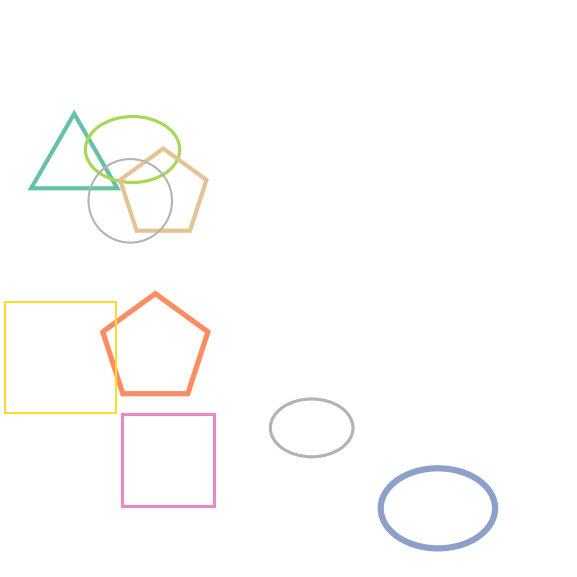[{"shape": "triangle", "thickness": 2, "radius": 0.43, "center": [0.128, 0.716]}, {"shape": "pentagon", "thickness": 2.5, "radius": 0.48, "center": [0.269, 0.395]}, {"shape": "oval", "thickness": 3, "radius": 0.5, "center": [0.758, 0.119]}, {"shape": "square", "thickness": 1.5, "radius": 0.4, "center": [0.291, 0.203]}, {"shape": "oval", "thickness": 1.5, "radius": 0.41, "center": [0.23, 0.74]}, {"shape": "square", "thickness": 1, "radius": 0.48, "center": [0.104, 0.379]}, {"shape": "pentagon", "thickness": 2, "radius": 0.39, "center": [0.283, 0.663]}, {"shape": "circle", "thickness": 1, "radius": 0.36, "center": [0.226, 0.651]}, {"shape": "oval", "thickness": 1.5, "radius": 0.36, "center": [0.54, 0.258]}]